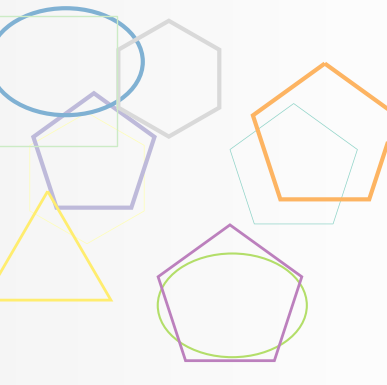[{"shape": "pentagon", "thickness": 0.5, "radius": 0.86, "center": [0.758, 0.558]}, {"shape": "hexagon", "thickness": 0.5, "radius": 0.85, "center": [0.224, 0.537]}, {"shape": "pentagon", "thickness": 3, "radius": 0.82, "center": [0.242, 0.594]}, {"shape": "oval", "thickness": 3, "radius": 0.99, "center": [0.17, 0.84]}, {"shape": "pentagon", "thickness": 3, "radius": 0.98, "center": [0.838, 0.64]}, {"shape": "oval", "thickness": 1.5, "radius": 0.96, "center": [0.599, 0.207]}, {"shape": "hexagon", "thickness": 3, "radius": 0.75, "center": [0.436, 0.796]}, {"shape": "pentagon", "thickness": 2, "radius": 0.97, "center": [0.593, 0.221]}, {"shape": "square", "thickness": 1, "radius": 0.84, "center": [0.133, 0.79]}, {"shape": "triangle", "thickness": 2, "radius": 0.94, "center": [0.123, 0.315]}]